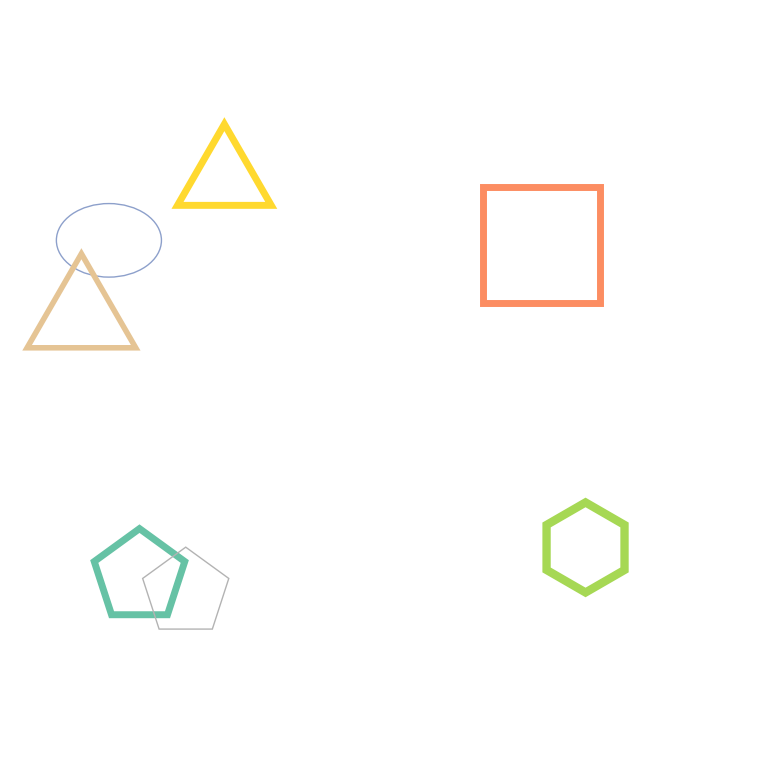[{"shape": "pentagon", "thickness": 2.5, "radius": 0.31, "center": [0.181, 0.252]}, {"shape": "square", "thickness": 2.5, "radius": 0.38, "center": [0.703, 0.682]}, {"shape": "oval", "thickness": 0.5, "radius": 0.34, "center": [0.141, 0.688]}, {"shape": "hexagon", "thickness": 3, "radius": 0.29, "center": [0.76, 0.289]}, {"shape": "triangle", "thickness": 2.5, "radius": 0.35, "center": [0.291, 0.768]}, {"shape": "triangle", "thickness": 2, "radius": 0.41, "center": [0.106, 0.589]}, {"shape": "pentagon", "thickness": 0.5, "radius": 0.29, "center": [0.241, 0.231]}]